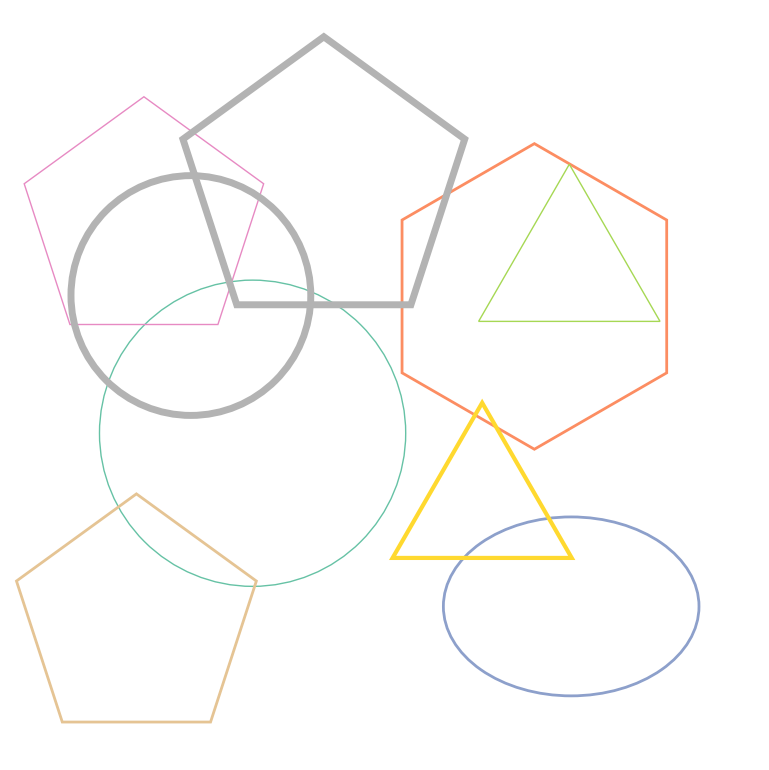[{"shape": "circle", "thickness": 0.5, "radius": 0.99, "center": [0.328, 0.437]}, {"shape": "hexagon", "thickness": 1, "radius": 0.99, "center": [0.694, 0.615]}, {"shape": "oval", "thickness": 1, "radius": 0.83, "center": [0.742, 0.212]}, {"shape": "pentagon", "thickness": 0.5, "radius": 0.82, "center": [0.187, 0.711]}, {"shape": "triangle", "thickness": 0.5, "radius": 0.68, "center": [0.739, 0.651]}, {"shape": "triangle", "thickness": 1.5, "radius": 0.67, "center": [0.626, 0.343]}, {"shape": "pentagon", "thickness": 1, "radius": 0.82, "center": [0.177, 0.195]}, {"shape": "pentagon", "thickness": 2.5, "radius": 0.96, "center": [0.421, 0.76]}, {"shape": "circle", "thickness": 2.5, "radius": 0.78, "center": [0.248, 0.616]}]